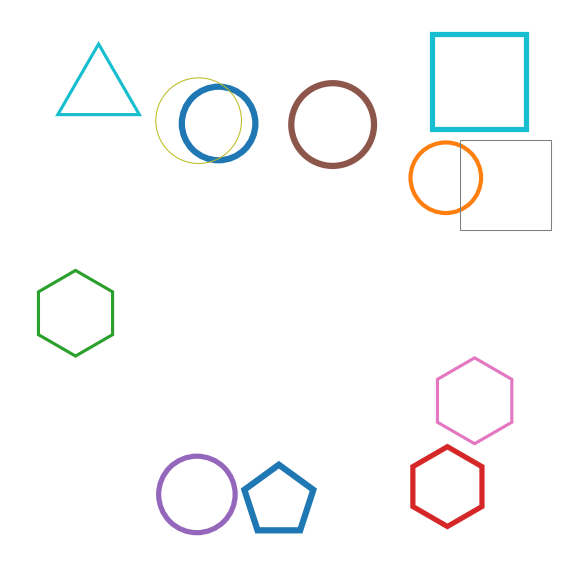[{"shape": "circle", "thickness": 3, "radius": 0.32, "center": [0.379, 0.785]}, {"shape": "pentagon", "thickness": 3, "radius": 0.31, "center": [0.483, 0.132]}, {"shape": "circle", "thickness": 2, "radius": 0.31, "center": [0.772, 0.691]}, {"shape": "hexagon", "thickness": 1.5, "radius": 0.37, "center": [0.131, 0.457]}, {"shape": "hexagon", "thickness": 2.5, "radius": 0.35, "center": [0.775, 0.157]}, {"shape": "circle", "thickness": 2.5, "radius": 0.33, "center": [0.341, 0.143]}, {"shape": "circle", "thickness": 3, "radius": 0.36, "center": [0.576, 0.783]}, {"shape": "hexagon", "thickness": 1.5, "radius": 0.37, "center": [0.822, 0.305]}, {"shape": "square", "thickness": 0.5, "radius": 0.39, "center": [0.876, 0.679]}, {"shape": "circle", "thickness": 0.5, "radius": 0.37, "center": [0.344, 0.79]}, {"shape": "square", "thickness": 2.5, "radius": 0.41, "center": [0.83, 0.858]}, {"shape": "triangle", "thickness": 1.5, "radius": 0.41, "center": [0.171, 0.841]}]